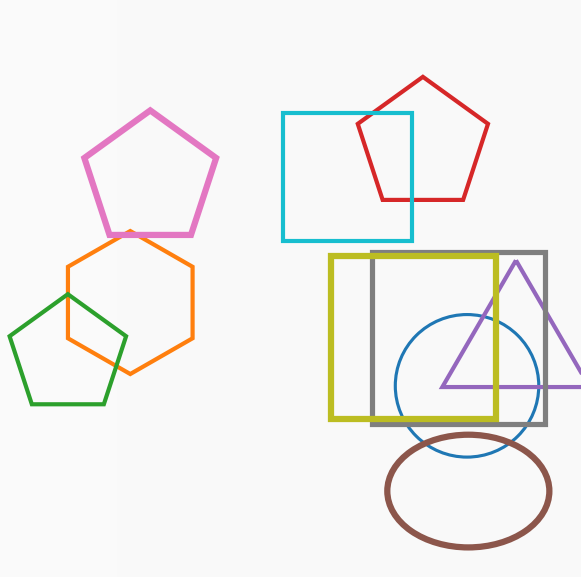[{"shape": "circle", "thickness": 1.5, "radius": 0.62, "center": [0.803, 0.331]}, {"shape": "hexagon", "thickness": 2, "radius": 0.62, "center": [0.224, 0.475]}, {"shape": "pentagon", "thickness": 2, "radius": 0.53, "center": [0.117, 0.384]}, {"shape": "pentagon", "thickness": 2, "radius": 0.59, "center": [0.728, 0.748]}, {"shape": "triangle", "thickness": 2, "radius": 0.73, "center": [0.888, 0.402]}, {"shape": "oval", "thickness": 3, "radius": 0.7, "center": [0.806, 0.149]}, {"shape": "pentagon", "thickness": 3, "radius": 0.6, "center": [0.258, 0.689]}, {"shape": "square", "thickness": 2.5, "radius": 0.74, "center": [0.788, 0.414]}, {"shape": "square", "thickness": 3, "radius": 0.71, "center": [0.712, 0.415]}, {"shape": "square", "thickness": 2, "radius": 0.55, "center": [0.598, 0.692]}]